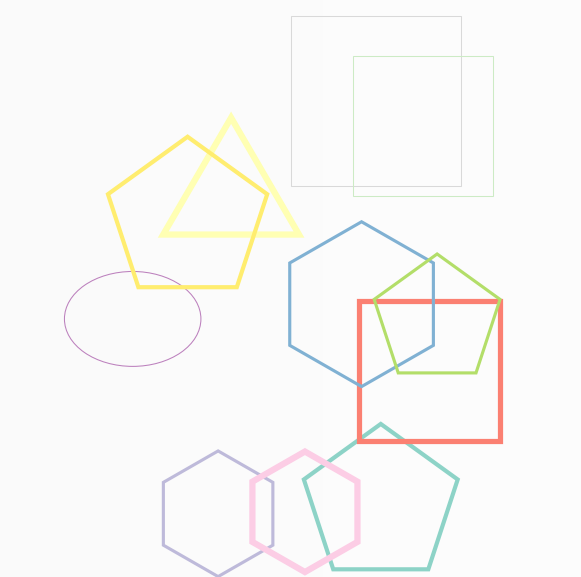[{"shape": "pentagon", "thickness": 2, "radius": 0.7, "center": [0.655, 0.126]}, {"shape": "triangle", "thickness": 3, "radius": 0.67, "center": [0.398, 0.66]}, {"shape": "hexagon", "thickness": 1.5, "radius": 0.54, "center": [0.375, 0.109]}, {"shape": "square", "thickness": 2.5, "radius": 0.6, "center": [0.739, 0.357]}, {"shape": "hexagon", "thickness": 1.5, "radius": 0.71, "center": [0.622, 0.472]}, {"shape": "pentagon", "thickness": 1.5, "radius": 0.57, "center": [0.752, 0.445]}, {"shape": "hexagon", "thickness": 3, "radius": 0.52, "center": [0.525, 0.113]}, {"shape": "square", "thickness": 0.5, "radius": 0.73, "center": [0.647, 0.824]}, {"shape": "oval", "thickness": 0.5, "radius": 0.59, "center": [0.228, 0.447]}, {"shape": "square", "thickness": 0.5, "radius": 0.61, "center": [0.728, 0.782]}, {"shape": "pentagon", "thickness": 2, "radius": 0.72, "center": [0.323, 0.618]}]